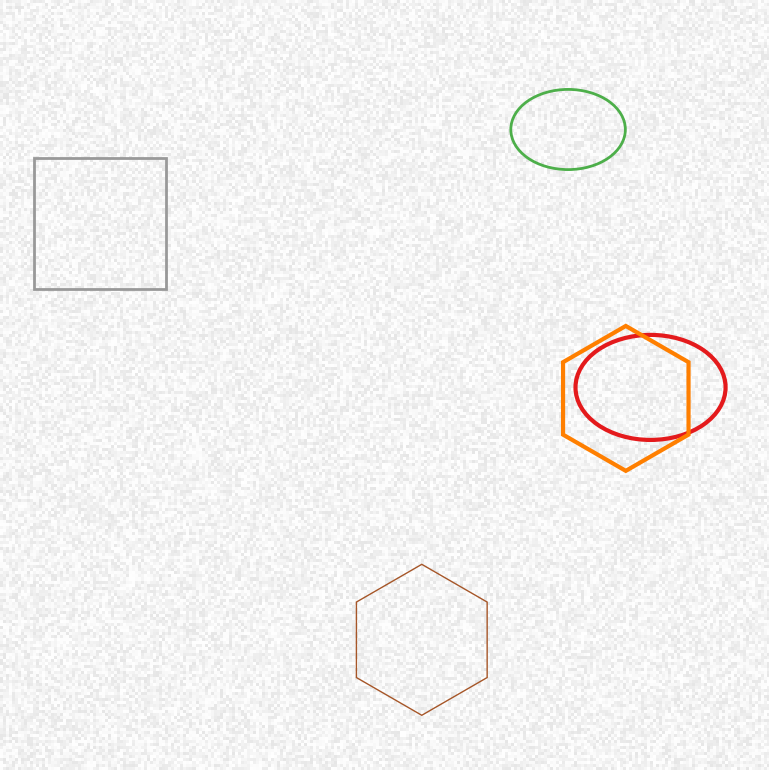[{"shape": "oval", "thickness": 1.5, "radius": 0.49, "center": [0.845, 0.497]}, {"shape": "oval", "thickness": 1, "radius": 0.37, "center": [0.738, 0.832]}, {"shape": "hexagon", "thickness": 1.5, "radius": 0.47, "center": [0.813, 0.483]}, {"shape": "hexagon", "thickness": 0.5, "radius": 0.49, "center": [0.548, 0.169]}, {"shape": "square", "thickness": 1, "radius": 0.43, "center": [0.13, 0.71]}]